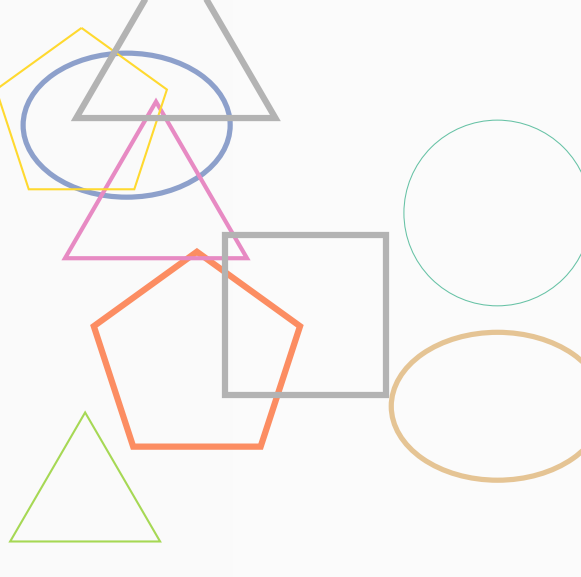[{"shape": "circle", "thickness": 0.5, "radius": 0.8, "center": [0.856, 0.63]}, {"shape": "pentagon", "thickness": 3, "radius": 0.93, "center": [0.339, 0.377]}, {"shape": "oval", "thickness": 2.5, "radius": 0.89, "center": [0.218, 0.782]}, {"shape": "triangle", "thickness": 2, "radius": 0.9, "center": [0.268, 0.642]}, {"shape": "triangle", "thickness": 1, "radius": 0.74, "center": [0.146, 0.136]}, {"shape": "pentagon", "thickness": 1, "radius": 0.77, "center": [0.14, 0.796]}, {"shape": "oval", "thickness": 2.5, "radius": 0.91, "center": [0.856, 0.296]}, {"shape": "square", "thickness": 3, "radius": 0.69, "center": [0.526, 0.453]}, {"shape": "triangle", "thickness": 3, "radius": 0.99, "center": [0.302, 0.894]}]